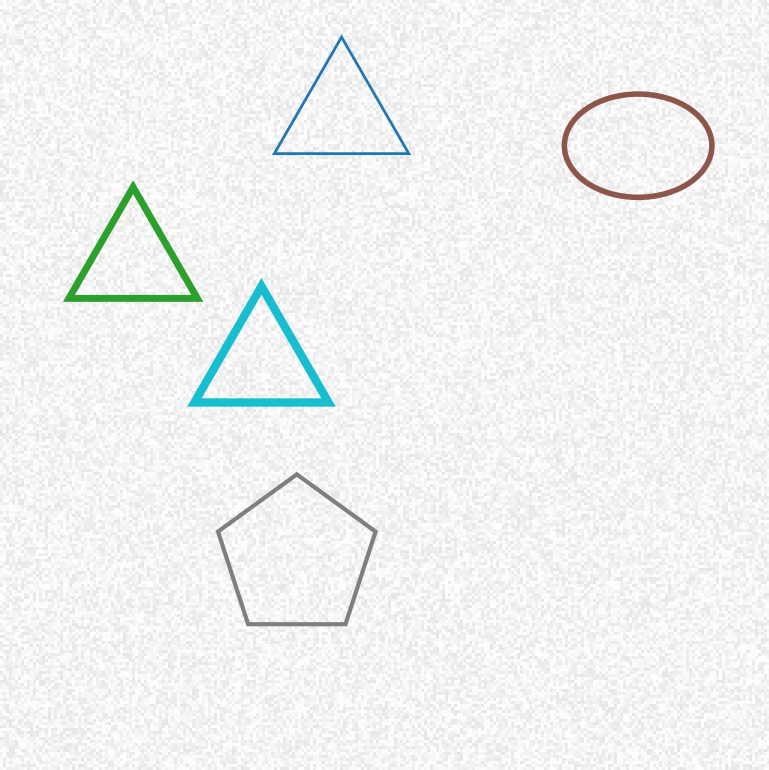[{"shape": "triangle", "thickness": 1, "radius": 0.5, "center": [0.444, 0.851]}, {"shape": "triangle", "thickness": 2.5, "radius": 0.48, "center": [0.173, 0.661]}, {"shape": "oval", "thickness": 2, "radius": 0.48, "center": [0.829, 0.811]}, {"shape": "pentagon", "thickness": 1.5, "radius": 0.54, "center": [0.385, 0.276]}, {"shape": "triangle", "thickness": 3, "radius": 0.5, "center": [0.34, 0.528]}]